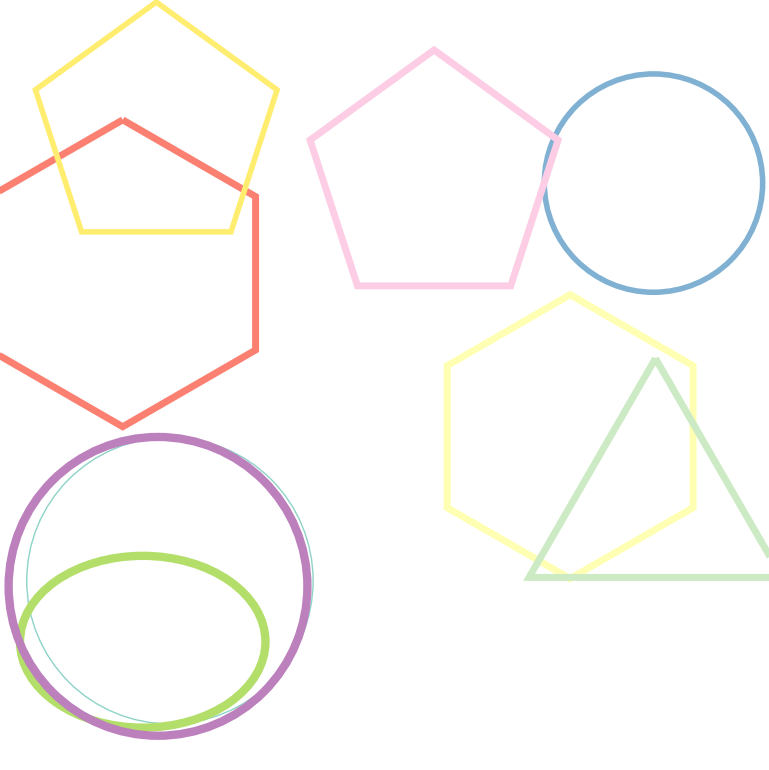[{"shape": "circle", "thickness": 0.5, "radius": 0.93, "center": [0.221, 0.246]}, {"shape": "hexagon", "thickness": 2.5, "radius": 0.92, "center": [0.74, 0.433]}, {"shape": "hexagon", "thickness": 2.5, "radius": 1.0, "center": [0.159, 0.645]}, {"shape": "circle", "thickness": 2, "radius": 0.71, "center": [0.849, 0.762]}, {"shape": "oval", "thickness": 3, "radius": 0.8, "center": [0.185, 0.167]}, {"shape": "pentagon", "thickness": 2.5, "radius": 0.85, "center": [0.564, 0.766]}, {"shape": "circle", "thickness": 3, "radius": 0.97, "center": [0.205, 0.239]}, {"shape": "triangle", "thickness": 2.5, "radius": 0.95, "center": [0.851, 0.345]}, {"shape": "pentagon", "thickness": 2, "radius": 0.83, "center": [0.203, 0.832]}]